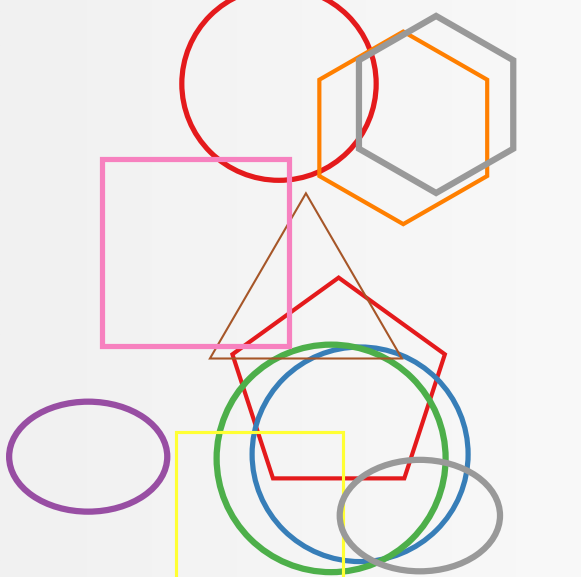[{"shape": "pentagon", "thickness": 2, "radius": 0.96, "center": [0.583, 0.326]}, {"shape": "circle", "thickness": 2.5, "radius": 0.84, "center": [0.48, 0.854]}, {"shape": "circle", "thickness": 2.5, "radius": 0.93, "center": [0.62, 0.212]}, {"shape": "circle", "thickness": 3, "radius": 0.98, "center": [0.57, 0.205]}, {"shape": "oval", "thickness": 3, "radius": 0.68, "center": [0.152, 0.208]}, {"shape": "hexagon", "thickness": 2, "radius": 0.83, "center": [0.694, 0.778]}, {"shape": "square", "thickness": 1.5, "radius": 0.72, "center": [0.446, 0.106]}, {"shape": "triangle", "thickness": 1, "radius": 0.95, "center": [0.526, 0.474]}, {"shape": "square", "thickness": 2.5, "radius": 0.81, "center": [0.336, 0.562]}, {"shape": "hexagon", "thickness": 3, "radius": 0.77, "center": [0.75, 0.818]}, {"shape": "oval", "thickness": 3, "radius": 0.69, "center": [0.722, 0.106]}]